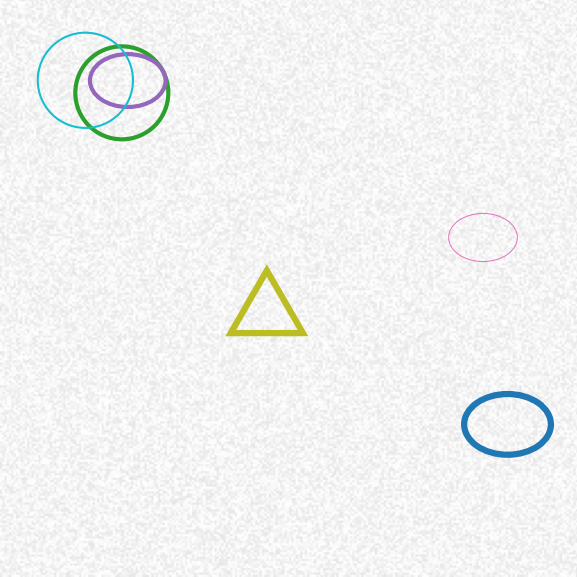[{"shape": "oval", "thickness": 3, "radius": 0.38, "center": [0.879, 0.264]}, {"shape": "circle", "thickness": 2, "radius": 0.4, "center": [0.211, 0.838]}, {"shape": "oval", "thickness": 2, "radius": 0.33, "center": [0.221, 0.86]}, {"shape": "oval", "thickness": 0.5, "radius": 0.3, "center": [0.836, 0.588]}, {"shape": "triangle", "thickness": 3, "radius": 0.36, "center": [0.462, 0.458]}, {"shape": "circle", "thickness": 1, "radius": 0.41, "center": [0.148, 0.86]}]